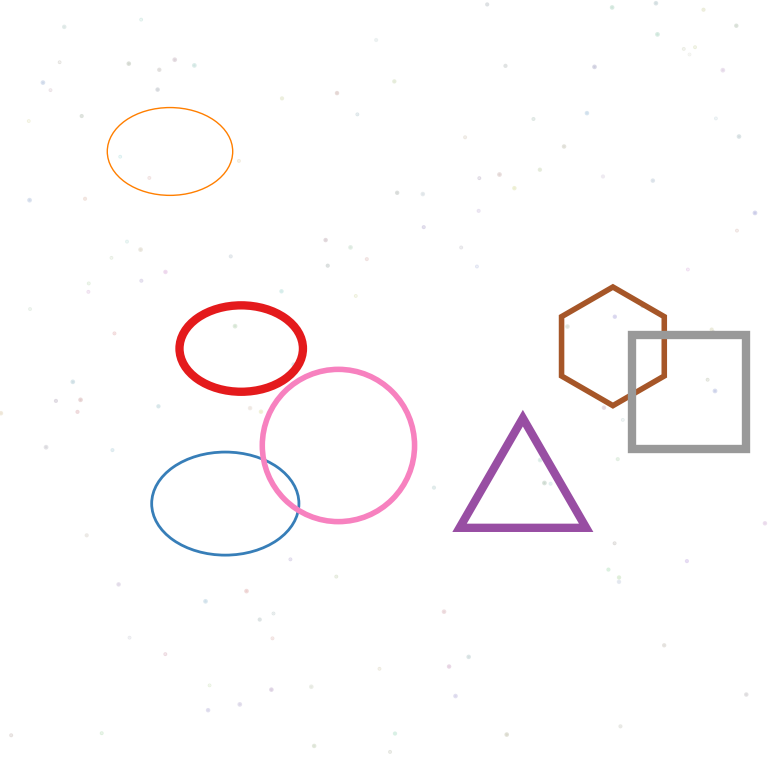[{"shape": "oval", "thickness": 3, "radius": 0.4, "center": [0.313, 0.547]}, {"shape": "oval", "thickness": 1, "radius": 0.48, "center": [0.293, 0.346]}, {"shape": "triangle", "thickness": 3, "radius": 0.47, "center": [0.679, 0.362]}, {"shape": "oval", "thickness": 0.5, "radius": 0.41, "center": [0.221, 0.803]}, {"shape": "hexagon", "thickness": 2, "radius": 0.39, "center": [0.796, 0.55]}, {"shape": "circle", "thickness": 2, "radius": 0.49, "center": [0.44, 0.421]}, {"shape": "square", "thickness": 3, "radius": 0.37, "center": [0.895, 0.491]}]